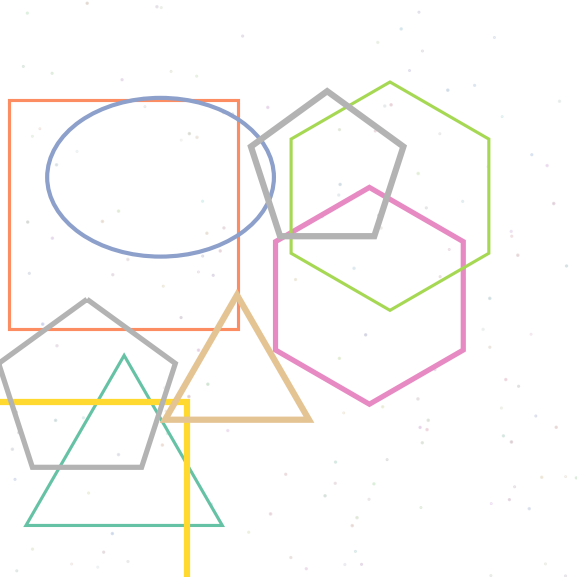[{"shape": "triangle", "thickness": 1.5, "radius": 0.98, "center": [0.215, 0.187]}, {"shape": "square", "thickness": 1.5, "radius": 0.99, "center": [0.214, 0.628]}, {"shape": "oval", "thickness": 2, "radius": 0.98, "center": [0.278, 0.692]}, {"shape": "hexagon", "thickness": 2.5, "radius": 0.94, "center": [0.64, 0.487]}, {"shape": "hexagon", "thickness": 1.5, "radius": 0.99, "center": [0.675, 0.659]}, {"shape": "square", "thickness": 3, "radius": 0.99, "center": [0.126, 0.106]}, {"shape": "triangle", "thickness": 3, "radius": 0.72, "center": [0.41, 0.344]}, {"shape": "pentagon", "thickness": 3, "radius": 0.69, "center": [0.567, 0.702]}, {"shape": "pentagon", "thickness": 2.5, "radius": 0.8, "center": [0.151, 0.32]}]